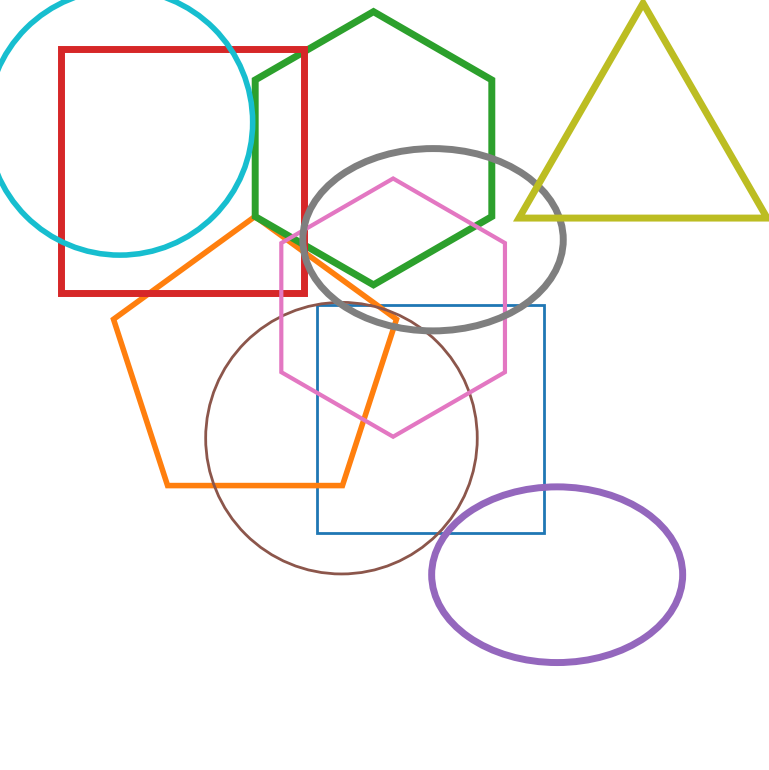[{"shape": "square", "thickness": 1, "radius": 0.74, "center": [0.559, 0.456]}, {"shape": "pentagon", "thickness": 2, "radius": 0.97, "center": [0.331, 0.526]}, {"shape": "hexagon", "thickness": 2.5, "radius": 0.89, "center": [0.485, 0.807]}, {"shape": "square", "thickness": 2.5, "radius": 0.79, "center": [0.237, 0.778]}, {"shape": "oval", "thickness": 2.5, "radius": 0.81, "center": [0.724, 0.254]}, {"shape": "circle", "thickness": 1, "radius": 0.88, "center": [0.443, 0.431]}, {"shape": "hexagon", "thickness": 1.5, "radius": 0.84, "center": [0.511, 0.601]}, {"shape": "oval", "thickness": 2.5, "radius": 0.85, "center": [0.562, 0.689]}, {"shape": "triangle", "thickness": 2.5, "radius": 0.93, "center": [0.835, 0.81]}, {"shape": "circle", "thickness": 2, "radius": 0.86, "center": [0.156, 0.841]}]